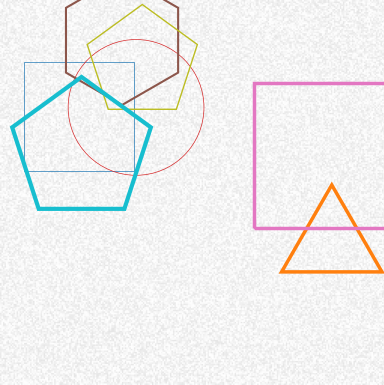[{"shape": "square", "thickness": 0.5, "radius": 0.71, "center": [0.205, 0.698]}, {"shape": "triangle", "thickness": 2.5, "radius": 0.75, "center": [0.862, 0.369]}, {"shape": "circle", "thickness": 0.5, "radius": 0.88, "center": [0.353, 0.721]}, {"shape": "hexagon", "thickness": 1.5, "radius": 0.84, "center": [0.317, 0.896]}, {"shape": "square", "thickness": 2.5, "radius": 0.94, "center": [0.847, 0.597]}, {"shape": "pentagon", "thickness": 1, "radius": 0.75, "center": [0.37, 0.838]}, {"shape": "pentagon", "thickness": 3, "radius": 0.95, "center": [0.212, 0.611]}]